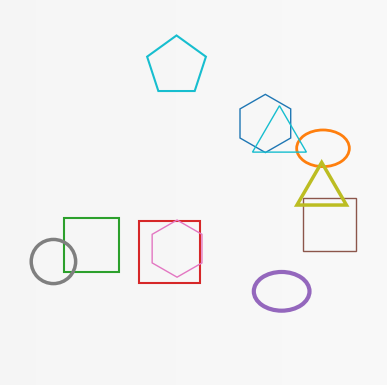[{"shape": "hexagon", "thickness": 1, "radius": 0.38, "center": [0.685, 0.679]}, {"shape": "oval", "thickness": 2, "radius": 0.34, "center": [0.834, 0.615]}, {"shape": "square", "thickness": 1.5, "radius": 0.36, "center": [0.237, 0.364]}, {"shape": "square", "thickness": 1.5, "radius": 0.4, "center": [0.437, 0.346]}, {"shape": "oval", "thickness": 3, "radius": 0.36, "center": [0.727, 0.243]}, {"shape": "square", "thickness": 1, "radius": 0.34, "center": [0.851, 0.416]}, {"shape": "hexagon", "thickness": 1, "radius": 0.37, "center": [0.457, 0.354]}, {"shape": "circle", "thickness": 2.5, "radius": 0.29, "center": [0.138, 0.321]}, {"shape": "triangle", "thickness": 2.5, "radius": 0.37, "center": [0.83, 0.504]}, {"shape": "triangle", "thickness": 1, "radius": 0.4, "center": [0.721, 0.645]}, {"shape": "pentagon", "thickness": 1.5, "radius": 0.4, "center": [0.456, 0.828]}]